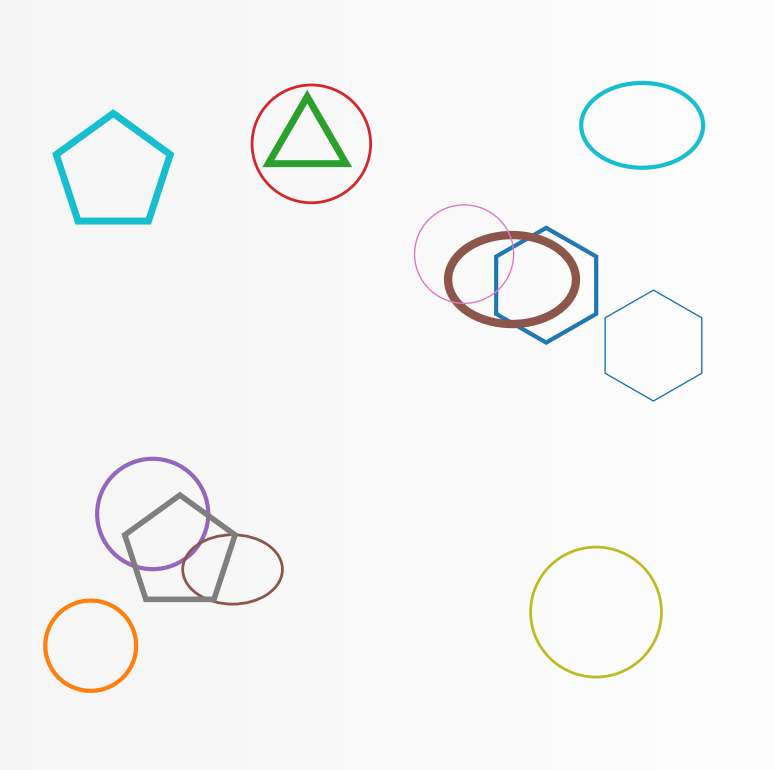[{"shape": "hexagon", "thickness": 1.5, "radius": 0.37, "center": [0.705, 0.63]}, {"shape": "hexagon", "thickness": 0.5, "radius": 0.36, "center": [0.843, 0.551]}, {"shape": "circle", "thickness": 1.5, "radius": 0.29, "center": [0.117, 0.161]}, {"shape": "triangle", "thickness": 2.5, "radius": 0.29, "center": [0.396, 0.816]}, {"shape": "circle", "thickness": 1, "radius": 0.38, "center": [0.402, 0.813]}, {"shape": "circle", "thickness": 1.5, "radius": 0.36, "center": [0.197, 0.333]}, {"shape": "oval", "thickness": 3, "radius": 0.41, "center": [0.661, 0.637]}, {"shape": "oval", "thickness": 1, "radius": 0.32, "center": [0.3, 0.26]}, {"shape": "circle", "thickness": 0.5, "radius": 0.32, "center": [0.599, 0.67]}, {"shape": "pentagon", "thickness": 2, "radius": 0.37, "center": [0.232, 0.282]}, {"shape": "circle", "thickness": 1, "radius": 0.42, "center": [0.769, 0.205]}, {"shape": "pentagon", "thickness": 2.5, "radius": 0.39, "center": [0.146, 0.775]}, {"shape": "oval", "thickness": 1.5, "radius": 0.39, "center": [0.829, 0.837]}]